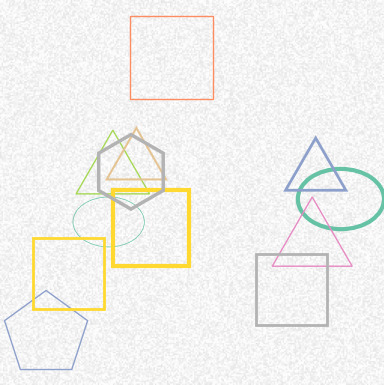[{"shape": "oval", "thickness": 3, "radius": 0.56, "center": [0.885, 0.483]}, {"shape": "oval", "thickness": 0.5, "radius": 0.46, "center": [0.282, 0.424]}, {"shape": "square", "thickness": 1, "radius": 0.54, "center": [0.446, 0.85]}, {"shape": "pentagon", "thickness": 1, "radius": 0.57, "center": [0.12, 0.132]}, {"shape": "triangle", "thickness": 2, "radius": 0.45, "center": [0.82, 0.551]}, {"shape": "triangle", "thickness": 1, "radius": 0.6, "center": [0.811, 0.368]}, {"shape": "triangle", "thickness": 1, "radius": 0.55, "center": [0.293, 0.552]}, {"shape": "square", "thickness": 2, "radius": 0.46, "center": [0.178, 0.29]}, {"shape": "square", "thickness": 3, "radius": 0.49, "center": [0.393, 0.408]}, {"shape": "triangle", "thickness": 1.5, "radius": 0.45, "center": [0.354, 0.578]}, {"shape": "hexagon", "thickness": 2.5, "radius": 0.48, "center": [0.34, 0.554]}, {"shape": "square", "thickness": 2, "radius": 0.46, "center": [0.757, 0.248]}]